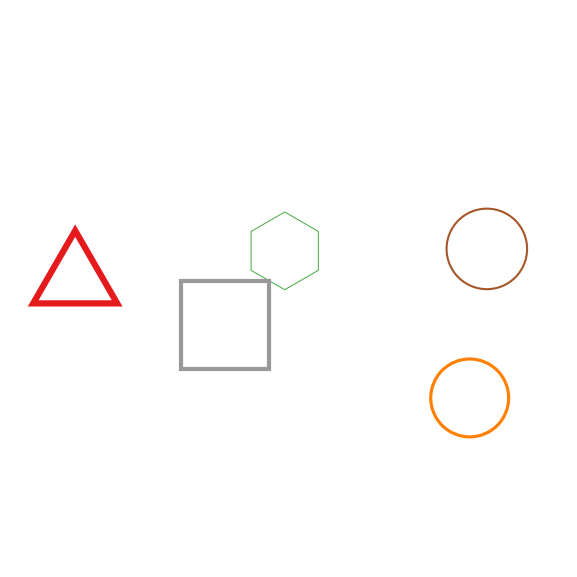[{"shape": "triangle", "thickness": 3, "radius": 0.42, "center": [0.13, 0.516]}, {"shape": "hexagon", "thickness": 0.5, "radius": 0.34, "center": [0.493, 0.565]}, {"shape": "circle", "thickness": 1.5, "radius": 0.34, "center": [0.813, 0.31]}, {"shape": "circle", "thickness": 1, "radius": 0.35, "center": [0.843, 0.568]}, {"shape": "square", "thickness": 2, "radius": 0.38, "center": [0.39, 0.436]}]